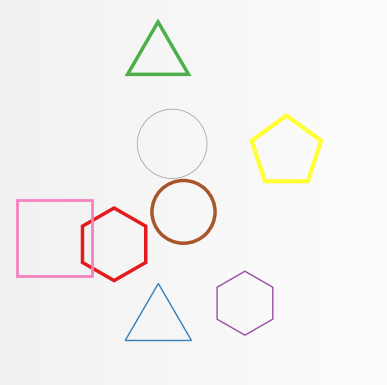[{"shape": "hexagon", "thickness": 2.5, "radius": 0.47, "center": [0.294, 0.365]}, {"shape": "triangle", "thickness": 1, "radius": 0.49, "center": [0.409, 0.165]}, {"shape": "triangle", "thickness": 2.5, "radius": 0.45, "center": [0.408, 0.852]}, {"shape": "hexagon", "thickness": 1, "radius": 0.42, "center": [0.632, 0.212]}, {"shape": "pentagon", "thickness": 3, "radius": 0.47, "center": [0.739, 0.605]}, {"shape": "circle", "thickness": 2.5, "radius": 0.41, "center": [0.474, 0.45]}, {"shape": "square", "thickness": 2, "radius": 0.49, "center": [0.141, 0.382]}, {"shape": "circle", "thickness": 0.5, "radius": 0.45, "center": [0.444, 0.626]}]